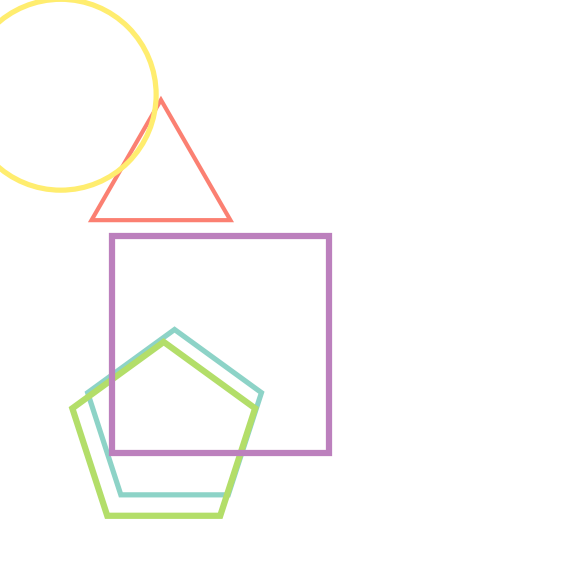[{"shape": "pentagon", "thickness": 2.5, "radius": 0.79, "center": [0.302, 0.27]}, {"shape": "triangle", "thickness": 2, "radius": 0.69, "center": [0.279, 0.687]}, {"shape": "pentagon", "thickness": 3, "radius": 0.83, "center": [0.284, 0.241]}, {"shape": "square", "thickness": 3, "radius": 0.94, "center": [0.381, 0.402]}, {"shape": "circle", "thickness": 2.5, "radius": 0.83, "center": [0.105, 0.835]}]